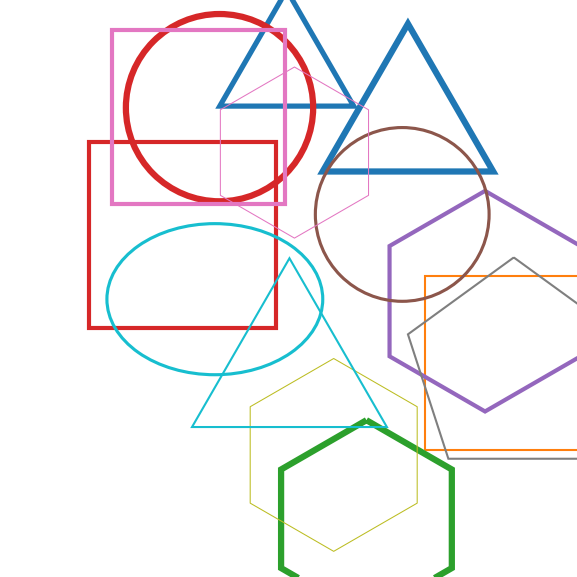[{"shape": "triangle", "thickness": 2.5, "radius": 0.67, "center": [0.497, 0.882]}, {"shape": "triangle", "thickness": 3, "radius": 0.85, "center": [0.706, 0.787]}, {"shape": "square", "thickness": 1, "radius": 0.75, "center": [0.887, 0.371]}, {"shape": "hexagon", "thickness": 3, "radius": 0.85, "center": [0.635, 0.101]}, {"shape": "square", "thickness": 2, "radius": 0.81, "center": [0.316, 0.592]}, {"shape": "circle", "thickness": 3, "radius": 0.81, "center": [0.38, 0.813]}, {"shape": "hexagon", "thickness": 2, "radius": 0.95, "center": [0.84, 0.478]}, {"shape": "circle", "thickness": 1.5, "radius": 0.75, "center": [0.697, 0.628]}, {"shape": "hexagon", "thickness": 0.5, "radius": 0.74, "center": [0.51, 0.735]}, {"shape": "square", "thickness": 2, "radius": 0.75, "center": [0.343, 0.797]}, {"shape": "pentagon", "thickness": 1, "radius": 0.96, "center": [0.89, 0.361]}, {"shape": "hexagon", "thickness": 0.5, "radius": 0.83, "center": [0.578, 0.211]}, {"shape": "oval", "thickness": 1.5, "radius": 0.93, "center": [0.372, 0.481]}, {"shape": "triangle", "thickness": 1, "radius": 0.97, "center": [0.501, 0.357]}]